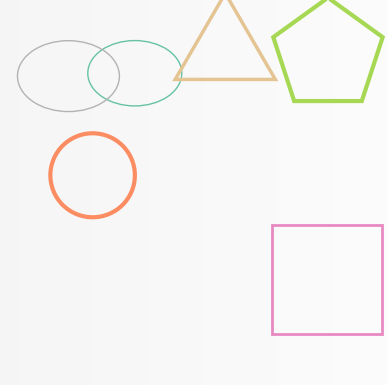[{"shape": "oval", "thickness": 1, "radius": 0.61, "center": [0.348, 0.81]}, {"shape": "circle", "thickness": 3, "radius": 0.55, "center": [0.239, 0.545]}, {"shape": "square", "thickness": 2, "radius": 0.71, "center": [0.844, 0.275]}, {"shape": "pentagon", "thickness": 3, "radius": 0.74, "center": [0.846, 0.858]}, {"shape": "triangle", "thickness": 2.5, "radius": 0.75, "center": [0.581, 0.868]}, {"shape": "oval", "thickness": 1, "radius": 0.66, "center": [0.177, 0.802]}]